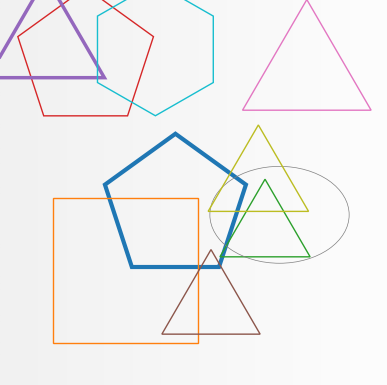[{"shape": "pentagon", "thickness": 3, "radius": 0.96, "center": [0.453, 0.461]}, {"shape": "square", "thickness": 1, "radius": 0.94, "center": [0.323, 0.298]}, {"shape": "triangle", "thickness": 1, "radius": 0.67, "center": [0.684, 0.4]}, {"shape": "pentagon", "thickness": 1, "radius": 0.92, "center": [0.221, 0.848]}, {"shape": "triangle", "thickness": 2.5, "radius": 0.87, "center": [0.119, 0.885]}, {"shape": "triangle", "thickness": 1, "radius": 0.73, "center": [0.545, 0.205]}, {"shape": "triangle", "thickness": 1, "radius": 0.96, "center": [0.792, 0.81]}, {"shape": "oval", "thickness": 0.5, "radius": 0.9, "center": [0.721, 0.442]}, {"shape": "triangle", "thickness": 1, "radius": 0.75, "center": [0.667, 0.526]}, {"shape": "hexagon", "thickness": 1, "radius": 0.86, "center": [0.401, 0.872]}]